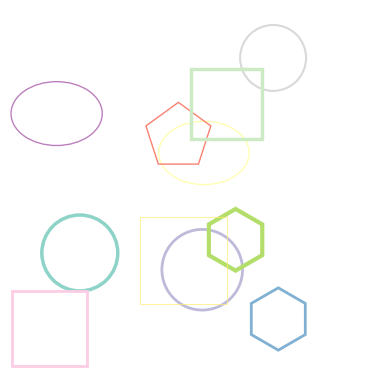[{"shape": "circle", "thickness": 2.5, "radius": 0.49, "center": [0.207, 0.343]}, {"shape": "oval", "thickness": 1, "radius": 0.59, "center": [0.53, 0.603]}, {"shape": "circle", "thickness": 2, "radius": 0.52, "center": [0.525, 0.299]}, {"shape": "pentagon", "thickness": 1, "radius": 0.44, "center": [0.463, 0.645]}, {"shape": "hexagon", "thickness": 2, "radius": 0.4, "center": [0.723, 0.171]}, {"shape": "hexagon", "thickness": 3, "radius": 0.4, "center": [0.612, 0.377]}, {"shape": "square", "thickness": 2, "radius": 0.49, "center": [0.129, 0.148]}, {"shape": "circle", "thickness": 1.5, "radius": 0.43, "center": [0.709, 0.85]}, {"shape": "oval", "thickness": 1, "radius": 0.59, "center": [0.147, 0.705]}, {"shape": "square", "thickness": 2.5, "radius": 0.46, "center": [0.589, 0.729]}, {"shape": "square", "thickness": 0.5, "radius": 0.56, "center": [0.476, 0.323]}]